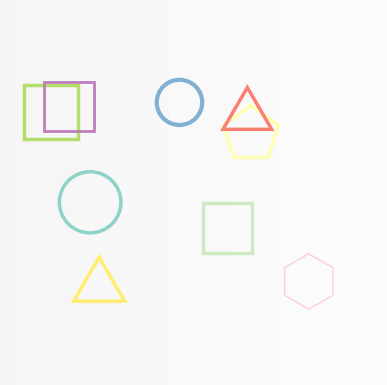[{"shape": "circle", "thickness": 2.5, "radius": 0.4, "center": [0.233, 0.475]}, {"shape": "pentagon", "thickness": 2.5, "radius": 0.37, "center": [0.648, 0.651]}, {"shape": "triangle", "thickness": 2.5, "radius": 0.36, "center": [0.638, 0.7]}, {"shape": "circle", "thickness": 3, "radius": 0.29, "center": [0.463, 0.734]}, {"shape": "square", "thickness": 2.5, "radius": 0.35, "center": [0.131, 0.709]}, {"shape": "hexagon", "thickness": 1, "radius": 0.36, "center": [0.797, 0.269]}, {"shape": "square", "thickness": 2, "radius": 0.32, "center": [0.178, 0.725]}, {"shape": "square", "thickness": 2.5, "radius": 0.32, "center": [0.587, 0.408]}, {"shape": "triangle", "thickness": 2.5, "radius": 0.38, "center": [0.256, 0.256]}]